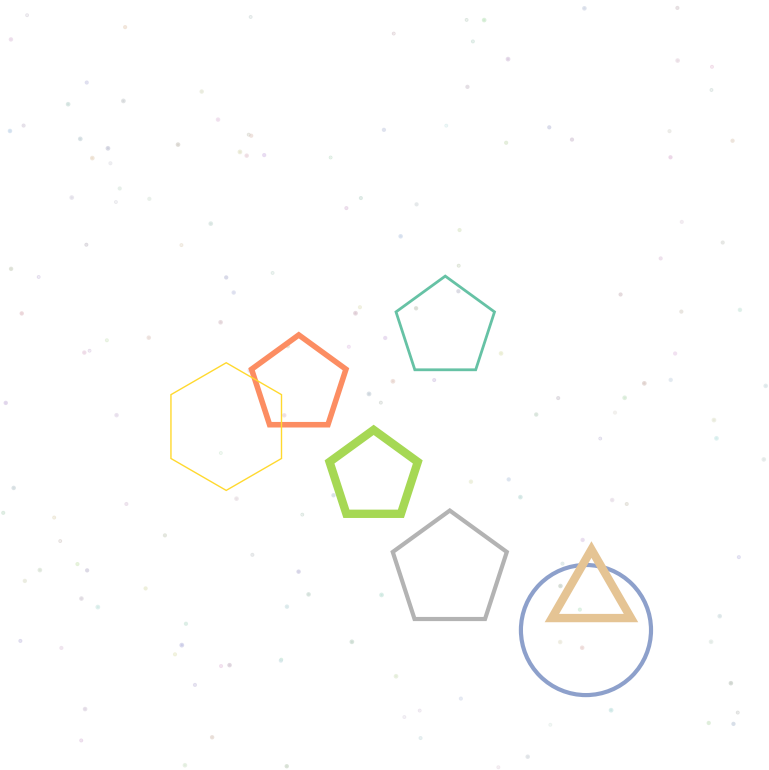[{"shape": "pentagon", "thickness": 1, "radius": 0.34, "center": [0.578, 0.574]}, {"shape": "pentagon", "thickness": 2, "radius": 0.32, "center": [0.388, 0.501]}, {"shape": "circle", "thickness": 1.5, "radius": 0.42, "center": [0.761, 0.182]}, {"shape": "pentagon", "thickness": 3, "radius": 0.3, "center": [0.485, 0.381]}, {"shape": "hexagon", "thickness": 0.5, "radius": 0.41, "center": [0.294, 0.446]}, {"shape": "triangle", "thickness": 3, "radius": 0.3, "center": [0.768, 0.227]}, {"shape": "pentagon", "thickness": 1.5, "radius": 0.39, "center": [0.584, 0.259]}]